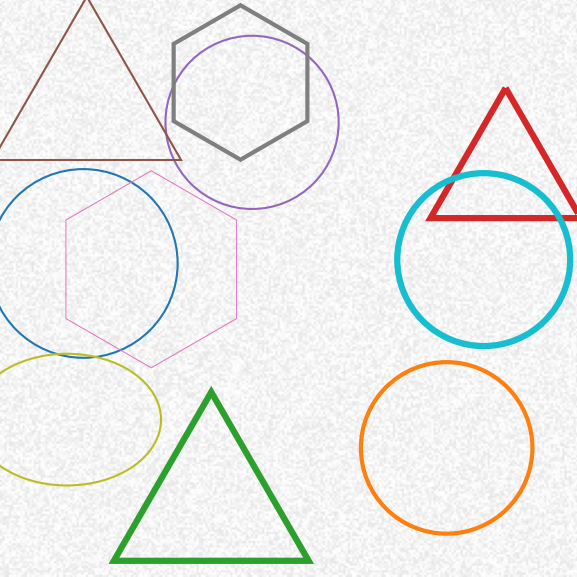[{"shape": "circle", "thickness": 1, "radius": 0.82, "center": [0.144, 0.543]}, {"shape": "circle", "thickness": 2, "radius": 0.74, "center": [0.773, 0.224]}, {"shape": "triangle", "thickness": 3, "radius": 0.97, "center": [0.366, 0.125]}, {"shape": "triangle", "thickness": 3, "radius": 0.75, "center": [0.875, 0.697]}, {"shape": "circle", "thickness": 1, "radius": 0.75, "center": [0.436, 0.787]}, {"shape": "triangle", "thickness": 1, "radius": 0.94, "center": [0.15, 0.816]}, {"shape": "hexagon", "thickness": 0.5, "radius": 0.85, "center": [0.262, 0.533]}, {"shape": "hexagon", "thickness": 2, "radius": 0.67, "center": [0.416, 0.856]}, {"shape": "oval", "thickness": 1, "radius": 0.81, "center": [0.116, 0.273]}, {"shape": "circle", "thickness": 3, "radius": 0.75, "center": [0.838, 0.55]}]